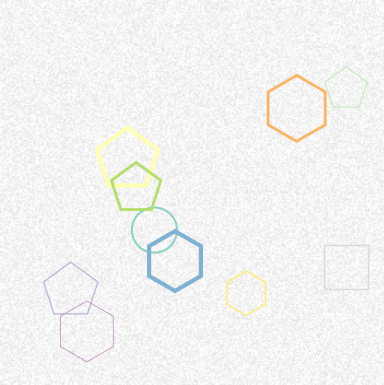[{"shape": "circle", "thickness": 1.5, "radius": 0.29, "center": [0.401, 0.402]}, {"shape": "pentagon", "thickness": 3, "radius": 0.42, "center": [0.331, 0.585]}, {"shape": "pentagon", "thickness": 1, "radius": 0.37, "center": [0.184, 0.245]}, {"shape": "hexagon", "thickness": 3, "radius": 0.39, "center": [0.455, 0.322]}, {"shape": "hexagon", "thickness": 2, "radius": 0.43, "center": [0.771, 0.719]}, {"shape": "pentagon", "thickness": 2, "radius": 0.34, "center": [0.354, 0.51]}, {"shape": "square", "thickness": 1, "radius": 0.29, "center": [0.899, 0.307]}, {"shape": "hexagon", "thickness": 0.5, "radius": 0.4, "center": [0.226, 0.139]}, {"shape": "pentagon", "thickness": 1, "radius": 0.29, "center": [0.899, 0.769]}, {"shape": "hexagon", "thickness": 1, "radius": 0.29, "center": [0.64, 0.238]}]